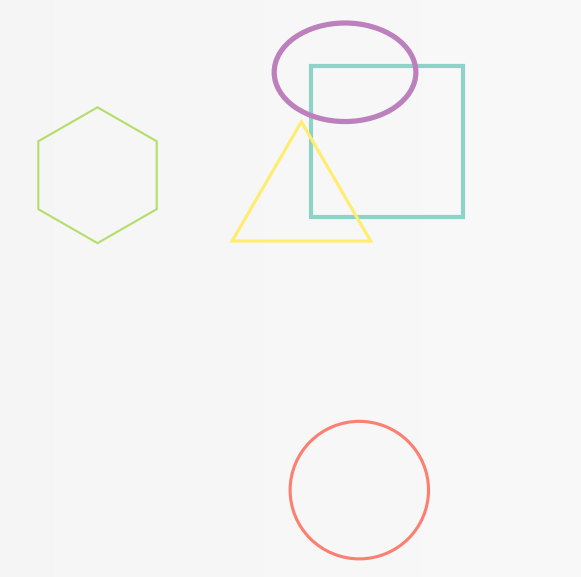[{"shape": "square", "thickness": 2, "radius": 0.65, "center": [0.666, 0.755]}, {"shape": "circle", "thickness": 1.5, "radius": 0.6, "center": [0.618, 0.15]}, {"shape": "hexagon", "thickness": 1, "radius": 0.59, "center": [0.168, 0.696]}, {"shape": "oval", "thickness": 2.5, "radius": 0.61, "center": [0.594, 0.874]}, {"shape": "triangle", "thickness": 1.5, "radius": 0.69, "center": [0.519, 0.651]}]